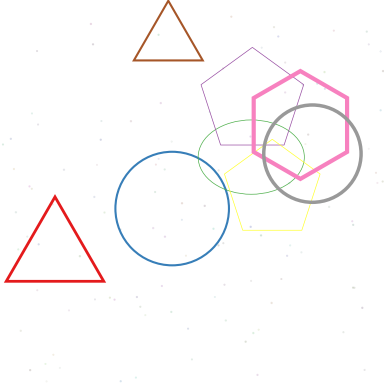[{"shape": "triangle", "thickness": 2, "radius": 0.73, "center": [0.143, 0.342]}, {"shape": "circle", "thickness": 1.5, "radius": 0.74, "center": [0.447, 0.458]}, {"shape": "oval", "thickness": 0.5, "radius": 0.69, "center": [0.653, 0.592]}, {"shape": "pentagon", "thickness": 0.5, "radius": 0.7, "center": [0.656, 0.737]}, {"shape": "pentagon", "thickness": 0.5, "radius": 0.65, "center": [0.707, 0.508]}, {"shape": "triangle", "thickness": 1.5, "radius": 0.52, "center": [0.437, 0.895]}, {"shape": "hexagon", "thickness": 3, "radius": 0.7, "center": [0.78, 0.675]}, {"shape": "circle", "thickness": 2.5, "radius": 0.63, "center": [0.811, 0.601]}]